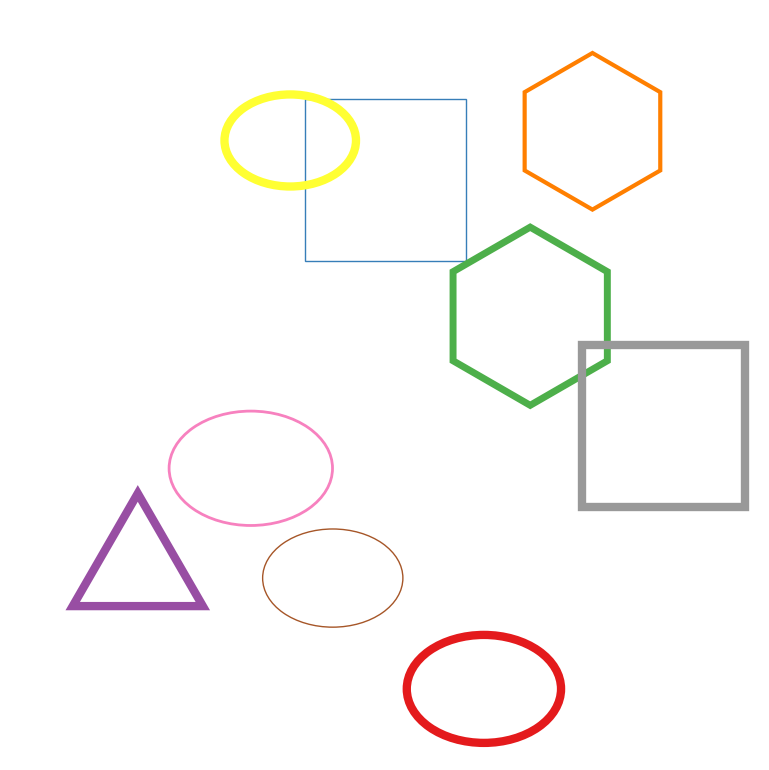[{"shape": "oval", "thickness": 3, "radius": 0.5, "center": [0.628, 0.105]}, {"shape": "square", "thickness": 0.5, "radius": 0.53, "center": [0.501, 0.766]}, {"shape": "hexagon", "thickness": 2.5, "radius": 0.58, "center": [0.689, 0.589]}, {"shape": "triangle", "thickness": 3, "radius": 0.49, "center": [0.179, 0.262]}, {"shape": "hexagon", "thickness": 1.5, "radius": 0.51, "center": [0.769, 0.829]}, {"shape": "oval", "thickness": 3, "radius": 0.43, "center": [0.377, 0.818]}, {"shape": "oval", "thickness": 0.5, "radius": 0.46, "center": [0.432, 0.249]}, {"shape": "oval", "thickness": 1, "radius": 0.53, "center": [0.326, 0.392]}, {"shape": "square", "thickness": 3, "radius": 0.53, "center": [0.862, 0.447]}]